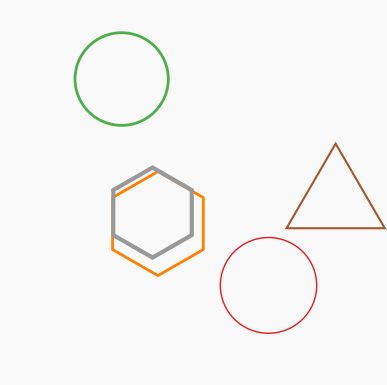[{"shape": "circle", "thickness": 1, "radius": 0.62, "center": [0.693, 0.259]}, {"shape": "circle", "thickness": 2, "radius": 0.6, "center": [0.314, 0.795]}, {"shape": "hexagon", "thickness": 2, "radius": 0.68, "center": [0.408, 0.419]}, {"shape": "triangle", "thickness": 1.5, "radius": 0.73, "center": [0.866, 0.48]}, {"shape": "hexagon", "thickness": 3, "radius": 0.58, "center": [0.394, 0.448]}]